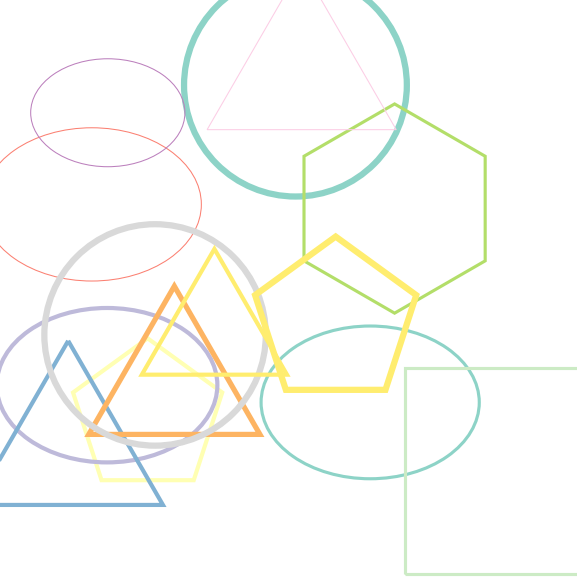[{"shape": "circle", "thickness": 3, "radius": 0.96, "center": [0.512, 0.852]}, {"shape": "oval", "thickness": 1.5, "radius": 0.94, "center": [0.641, 0.302]}, {"shape": "pentagon", "thickness": 2, "radius": 0.68, "center": [0.256, 0.277]}, {"shape": "oval", "thickness": 2, "radius": 0.95, "center": [0.185, 0.332]}, {"shape": "oval", "thickness": 0.5, "radius": 0.95, "center": [0.159, 0.645]}, {"shape": "triangle", "thickness": 2, "radius": 0.95, "center": [0.118, 0.22]}, {"shape": "triangle", "thickness": 2.5, "radius": 0.86, "center": [0.302, 0.332]}, {"shape": "hexagon", "thickness": 1.5, "radius": 0.91, "center": [0.683, 0.638]}, {"shape": "triangle", "thickness": 0.5, "radius": 0.95, "center": [0.522, 0.869]}, {"shape": "circle", "thickness": 3, "radius": 0.96, "center": [0.269, 0.419]}, {"shape": "oval", "thickness": 0.5, "radius": 0.67, "center": [0.187, 0.804]}, {"shape": "square", "thickness": 1.5, "radius": 0.89, "center": [0.881, 0.184]}, {"shape": "pentagon", "thickness": 3, "radius": 0.73, "center": [0.581, 0.443]}, {"shape": "triangle", "thickness": 2, "radius": 0.73, "center": [0.371, 0.423]}]